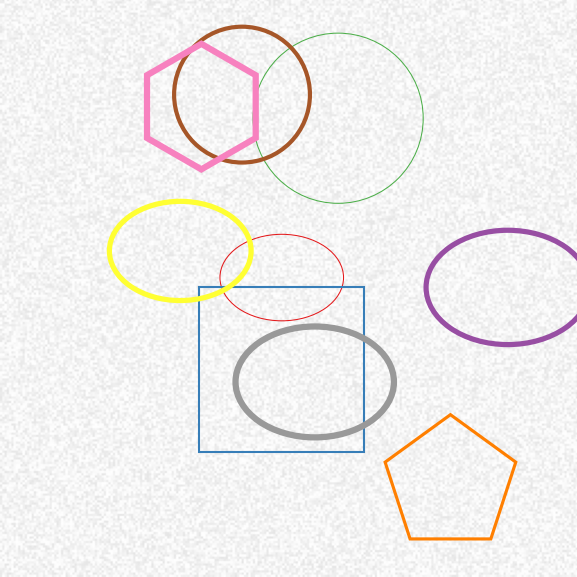[{"shape": "oval", "thickness": 0.5, "radius": 0.54, "center": [0.488, 0.519]}, {"shape": "square", "thickness": 1, "radius": 0.71, "center": [0.487, 0.36]}, {"shape": "circle", "thickness": 0.5, "radius": 0.74, "center": [0.585, 0.794]}, {"shape": "oval", "thickness": 2.5, "radius": 0.71, "center": [0.879, 0.501]}, {"shape": "pentagon", "thickness": 1.5, "radius": 0.59, "center": [0.78, 0.162]}, {"shape": "oval", "thickness": 2.5, "radius": 0.61, "center": [0.312, 0.565]}, {"shape": "circle", "thickness": 2, "radius": 0.59, "center": [0.419, 0.835]}, {"shape": "hexagon", "thickness": 3, "radius": 0.54, "center": [0.349, 0.815]}, {"shape": "oval", "thickness": 3, "radius": 0.69, "center": [0.545, 0.338]}]